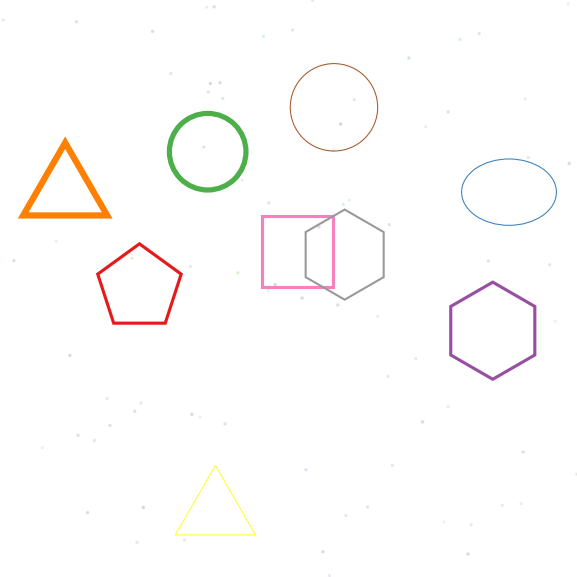[{"shape": "pentagon", "thickness": 1.5, "radius": 0.38, "center": [0.241, 0.501]}, {"shape": "oval", "thickness": 0.5, "radius": 0.41, "center": [0.881, 0.666]}, {"shape": "circle", "thickness": 2.5, "radius": 0.33, "center": [0.36, 0.736]}, {"shape": "hexagon", "thickness": 1.5, "radius": 0.42, "center": [0.853, 0.426]}, {"shape": "triangle", "thickness": 3, "radius": 0.42, "center": [0.113, 0.668]}, {"shape": "triangle", "thickness": 0.5, "radius": 0.4, "center": [0.373, 0.113]}, {"shape": "circle", "thickness": 0.5, "radius": 0.38, "center": [0.578, 0.813]}, {"shape": "square", "thickness": 1.5, "radius": 0.31, "center": [0.515, 0.563]}, {"shape": "hexagon", "thickness": 1, "radius": 0.39, "center": [0.597, 0.558]}]